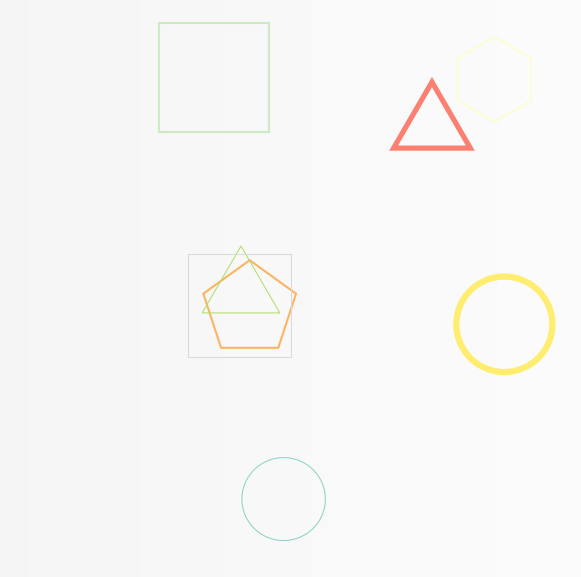[{"shape": "circle", "thickness": 0.5, "radius": 0.36, "center": [0.488, 0.135]}, {"shape": "hexagon", "thickness": 0.5, "radius": 0.37, "center": [0.851, 0.862]}, {"shape": "triangle", "thickness": 2.5, "radius": 0.38, "center": [0.743, 0.781]}, {"shape": "pentagon", "thickness": 1, "radius": 0.42, "center": [0.43, 0.465]}, {"shape": "triangle", "thickness": 0.5, "radius": 0.39, "center": [0.415, 0.496]}, {"shape": "square", "thickness": 0.5, "radius": 0.44, "center": [0.412, 0.47]}, {"shape": "square", "thickness": 1, "radius": 0.47, "center": [0.368, 0.865]}, {"shape": "circle", "thickness": 3, "radius": 0.41, "center": [0.868, 0.438]}]